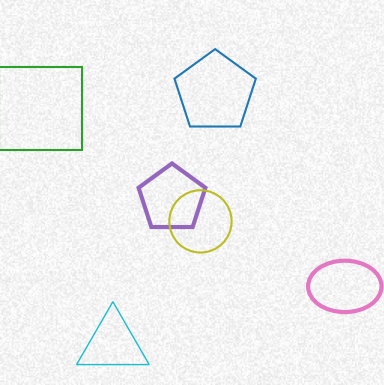[{"shape": "pentagon", "thickness": 1.5, "radius": 0.56, "center": [0.559, 0.761]}, {"shape": "square", "thickness": 1.5, "radius": 0.54, "center": [0.106, 0.718]}, {"shape": "pentagon", "thickness": 3, "radius": 0.46, "center": [0.447, 0.484]}, {"shape": "oval", "thickness": 3, "radius": 0.48, "center": [0.896, 0.256]}, {"shape": "circle", "thickness": 1.5, "radius": 0.4, "center": [0.521, 0.425]}, {"shape": "triangle", "thickness": 1, "radius": 0.54, "center": [0.293, 0.107]}]